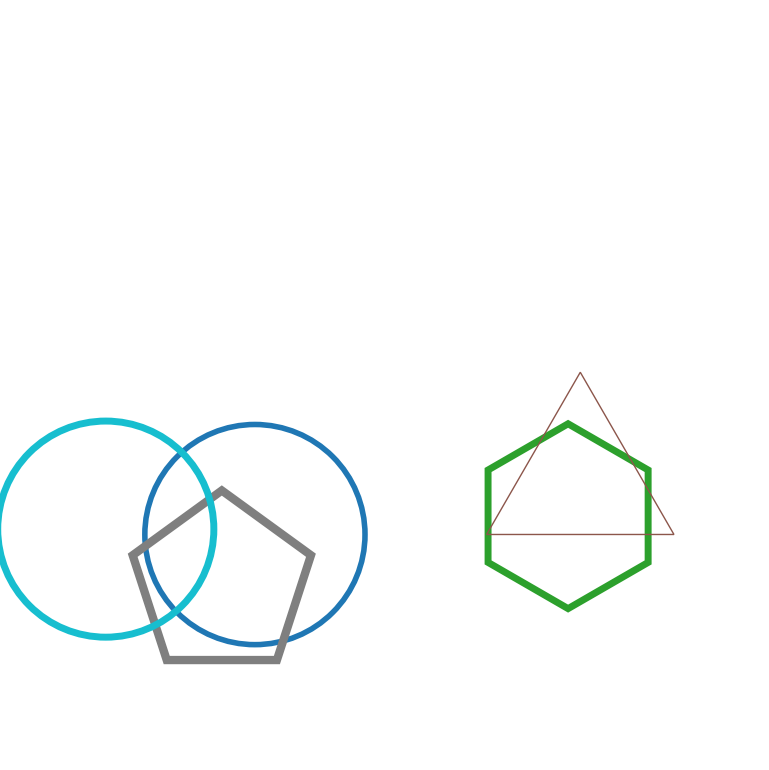[{"shape": "circle", "thickness": 2, "radius": 0.71, "center": [0.331, 0.306]}, {"shape": "hexagon", "thickness": 2.5, "radius": 0.6, "center": [0.738, 0.33]}, {"shape": "triangle", "thickness": 0.5, "radius": 0.7, "center": [0.754, 0.376]}, {"shape": "pentagon", "thickness": 3, "radius": 0.61, "center": [0.288, 0.241]}, {"shape": "circle", "thickness": 2.5, "radius": 0.7, "center": [0.137, 0.313]}]